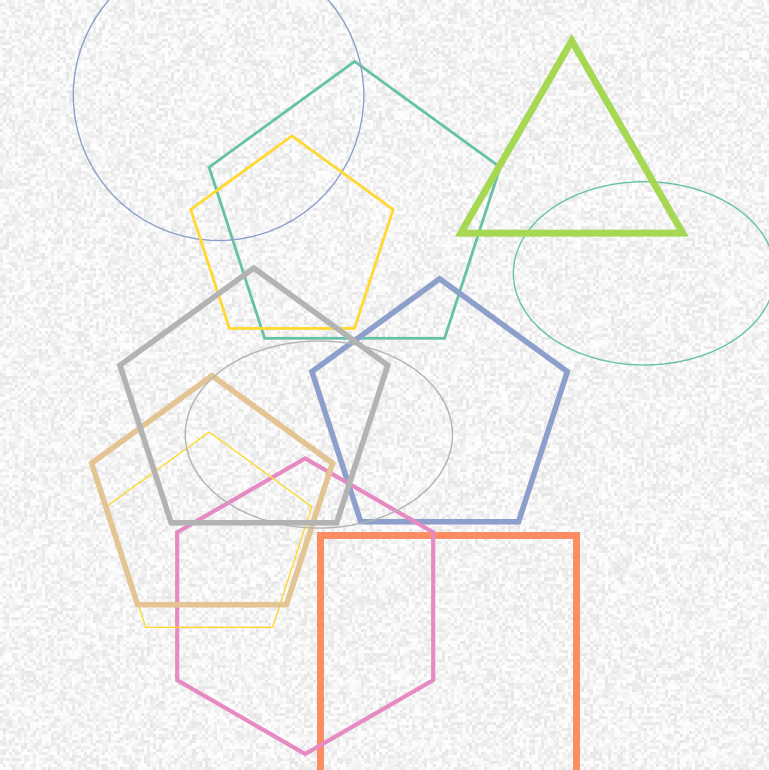[{"shape": "oval", "thickness": 0.5, "radius": 0.85, "center": [0.837, 0.645]}, {"shape": "pentagon", "thickness": 1, "radius": 0.99, "center": [0.461, 0.721]}, {"shape": "square", "thickness": 2.5, "radius": 0.83, "center": [0.582, 0.138]}, {"shape": "circle", "thickness": 0.5, "radius": 0.94, "center": [0.284, 0.876]}, {"shape": "pentagon", "thickness": 2, "radius": 0.87, "center": [0.571, 0.463]}, {"shape": "hexagon", "thickness": 1.5, "radius": 0.96, "center": [0.396, 0.213]}, {"shape": "triangle", "thickness": 2.5, "radius": 0.83, "center": [0.742, 0.78]}, {"shape": "pentagon", "thickness": 0.5, "radius": 0.7, "center": [0.272, 0.299]}, {"shape": "pentagon", "thickness": 1, "radius": 0.69, "center": [0.379, 0.685]}, {"shape": "pentagon", "thickness": 2, "radius": 0.82, "center": [0.275, 0.348]}, {"shape": "oval", "thickness": 0.5, "radius": 0.87, "center": [0.414, 0.436]}, {"shape": "pentagon", "thickness": 2, "radius": 0.91, "center": [0.33, 0.469]}]